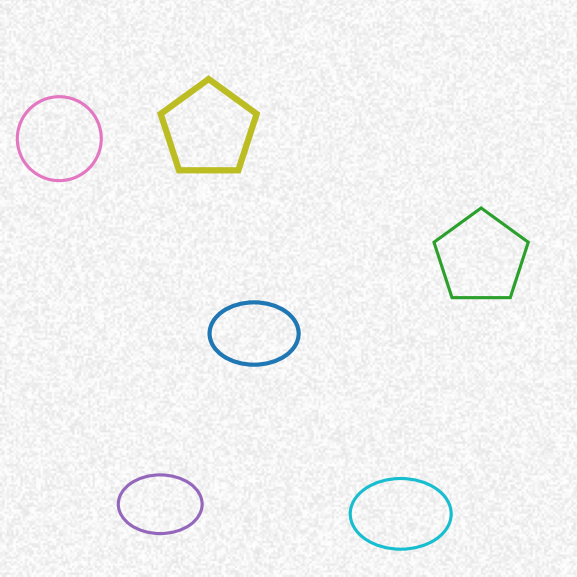[{"shape": "oval", "thickness": 2, "radius": 0.39, "center": [0.44, 0.422]}, {"shape": "pentagon", "thickness": 1.5, "radius": 0.43, "center": [0.833, 0.553]}, {"shape": "oval", "thickness": 1.5, "radius": 0.36, "center": [0.277, 0.126]}, {"shape": "circle", "thickness": 1.5, "radius": 0.36, "center": [0.103, 0.759]}, {"shape": "pentagon", "thickness": 3, "radius": 0.44, "center": [0.361, 0.775]}, {"shape": "oval", "thickness": 1.5, "radius": 0.44, "center": [0.694, 0.109]}]